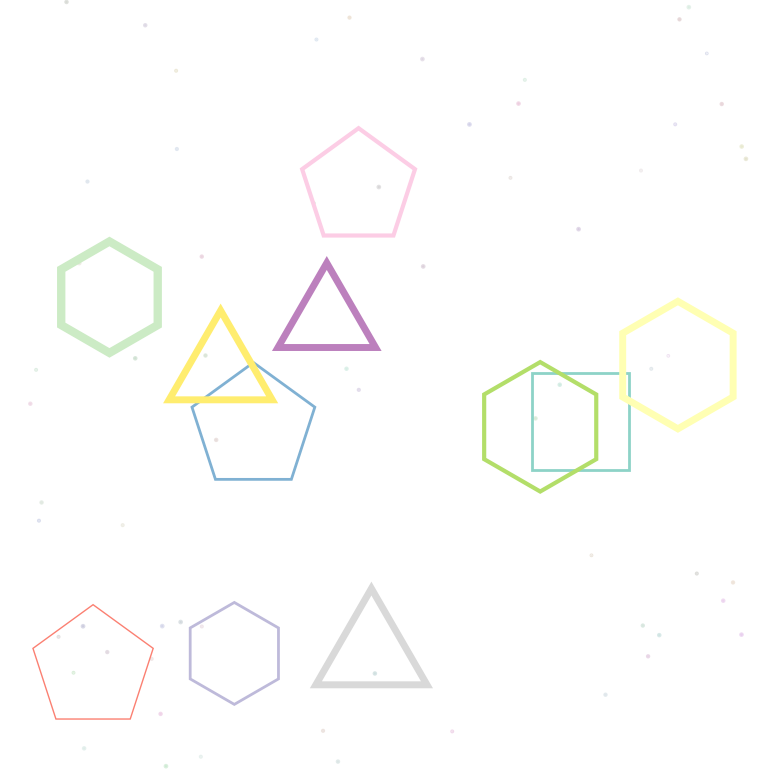[{"shape": "square", "thickness": 1, "radius": 0.31, "center": [0.753, 0.452]}, {"shape": "hexagon", "thickness": 2.5, "radius": 0.41, "center": [0.88, 0.526]}, {"shape": "hexagon", "thickness": 1, "radius": 0.33, "center": [0.304, 0.151]}, {"shape": "pentagon", "thickness": 0.5, "radius": 0.41, "center": [0.121, 0.133]}, {"shape": "pentagon", "thickness": 1, "radius": 0.42, "center": [0.329, 0.445]}, {"shape": "hexagon", "thickness": 1.5, "radius": 0.42, "center": [0.702, 0.446]}, {"shape": "pentagon", "thickness": 1.5, "radius": 0.39, "center": [0.466, 0.756]}, {"shape": "triangle", "thickness": 2.5, "radius": 0.42, "center": [0.482, 0.152]}, {"shape": "triangle", "thickness": 2.5, "radius": 0.37, "center": [0.424, 0.585]}, {"shape": "hexagon", "thickness": 3, "radius": 0.36, "center": [0.142, 0.614]}, {"shape": "triangle", "thickness": 2.5, "radius": 0.39, "center": [0.287, 0.519]}]